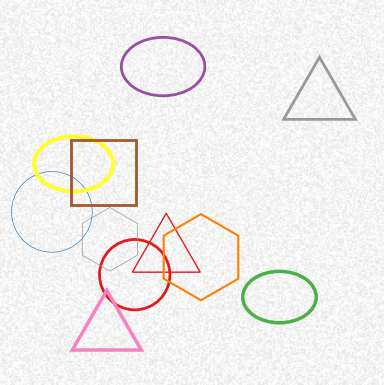[{"shape": "triangle", "thickness": 1, "radius": 0.51, "center": [0.432, 0.344]}, {"shape": "circle", "thickness": 2, "radius": 0.46, "center": [0.35, 0.287]}, {"shape": "circle", "thickness": 0.5, "radius": 0.52, "center": [0.135, 0.45]}, {"shape": "oval", "thickness": 2.5, "radius": 0.48, "center": [0.726, 0.228]}, {"shape": "oval", "thickness": 2, "radius": 0.54, "center": [0.424, 0.827]}, {"shape": "hexagon", "thickness": 1.5, "radius": 0.56, "center": [0.522, 0.332]}, {"shape": "oval", "thickness": 3, "radius": 0.51, "center": [0.191, 0.574]}, {"shape": "square", "thickness": 2, "radius": 0.42, "center": [0.269, 0.552]}, {"shape": "triangle", "thickness": 2.5, "radius": 0.52, "center": [0.277, 0.143]}, {"shape": "triangle", "thickness": 2, "radius": 0.54, "center": [0.83, 0.744]}, {"shape": "hexagon", "thickness": 0.5, "radius": 0.41, "center": [0.285, 0.378]}]